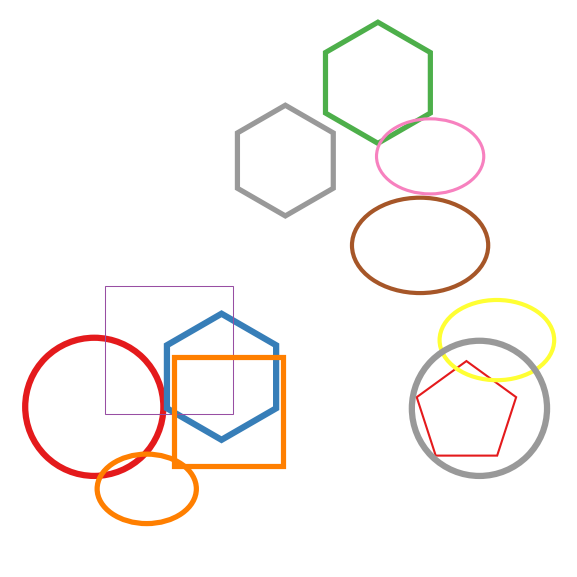[{"shape": "circle", "thickness": 3, "radius": 0.6, "center": [0.163, 0.295]}, {"shape": "pentagon", "thickness": 1, "radius": 0.45, "center": [0.808, 0.283]}, {"shape": "hexagon", "thickness": 3, "radius": 0.55, "center": [0.384, 0.347]}, {"shape": "hexagon", "thickness": 2.5, "radius": 0.52, "center": [0.654, 0.856]}, {"shape": "square", "thickness": 0.5, "radius": 0.56, "center": [0.292, 0.394]}, {"shape": "square", "thickness": 2.5, "radius": 0.47, "center": [0.396, 0.287]}, {"shape": "oval", "thickness": 2.5, "radius": 0.43, "center": [0.254, 0.153]}, {"shape": "oval", "thickness": 2, "radius": 0.5, "center": [0.86, 0.41]}, {"shape": "oval", "thickness": 2, "radius": 0.59, "center": [0.727, 0.574]}, {"shape": "oval", "thickness": 1.5, "radius": 0.46, "center": [0.745, 0.728]}, {"shape": "hexagon", "thickness": 2.5, "radius": 0.48, "center": [0.494, 0.721]}, {"shape": "circle", "thickness": 3, "radius": 0.59, "center": [0.83, 0.292]}]